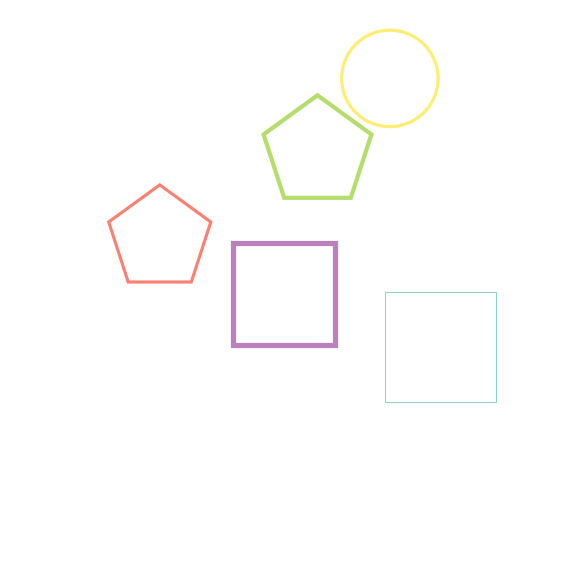[{"shape": "square", "thickness": 0.5, "radius": 0.48, "center": [0.763, 0.399]}, {"shape": "pentagon", "thickness": 1.5, "radius": 0.46, "center": [0.277, 0.586]}, {"shape": "pentagon", "thickness": 2, "radius": 0.49, "center": [0.55, 0.736]}, {"shape": "square", "thickness": 2.5, "radius": 0.44, "center": [0.492, 0.49]}, {"shape": "circle", "thickness": 1.5, "radius": 0.42, "center": [0.675, 0.863]}]